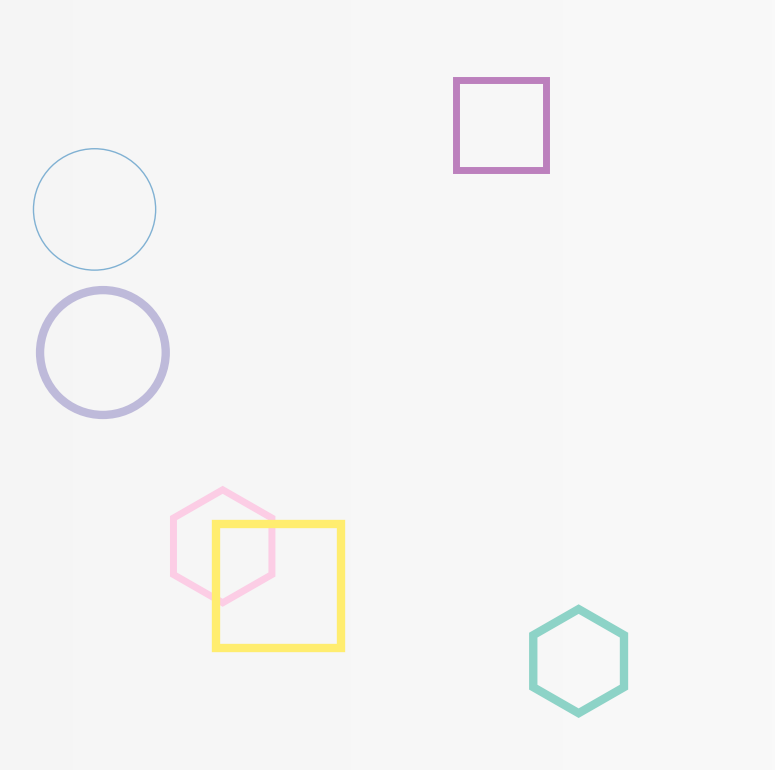[{"shape": "hexagon", "thickness": 3, "radius": 0.34, "center": [0.747, 0.141]}, {"shape": "circle", "thickness": 3, "radius": 0.41, "center": [0.133, 0.542]}, {"shape": "circle", "thickness": 0.5, "radius": 0.39, "center": [0.122, 0.728]}, {"shape": "hexagon", "thickness": 2.5, "radius": 0.37, "center": [0.287, 0.291]}, {"shape": "square", "thickness": 2.5, "radius": 0.29, "center": [0.647, 0.837]}, {"shape": "square", "thickness": 3, "radius": 0.4, "center": [0.359, 0.239]}]